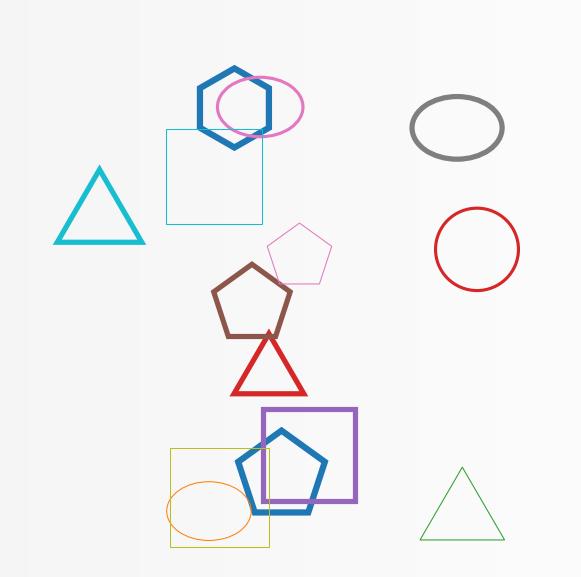[{"shape": "hexagon", "thickness": 3, "radius": 0.34, "center": [0.403, 0.812]}, {"shape": "pentagon", "thickness": 3, "radius": 0.39, "center": [0.484, 0.175]}, {"shape": "oval", "thickness": 0.5, "radius": 0.36, "center": [0.359, 0.114]}, {"shape": "triangle", "thickness": 0.5, "radius": 0.42, "center": [0.795, 0.106]}, {"shape": "circle", "thickness": 1.5, "radius": 0.36, "center": [0.821, 0.567]}, {"shape": "triangle", "thickness": 2.5, "radius": 0.35, "center": [0.463, 0.352]}, {"shape": "square", "thickness": 2.5, "radius": 0.4, "center": [0.532, 0.211]}, {"shape": "pentagon", "thickness": 2.5, "radius": 0.35, "center": [0.433, 0.472]}, {"shape": "pentagon", "thickness": 0.5, "radius": 0.29, "center": [0.515, 0.555]}, {"shape": "oval", "thickness": 1.5, "radius": 0.37, "center": [0.448, 0.814]}, {"shape": "oval", "thickness": 2.5, "radius": 0.39, "center": [0.786, 0.778]}, {"shape": "square", "thickness": 0.5, "radius": 0.43, "center": [0.378, 0.138]}, {"shape": "triangle", "thickness": 2.5, "radius": 0.42, "center": [0.171, 0.622]}, {"shape": "square", "thickness": 0.5, "radius": 0.41, "center": [0.368, 0.693]}]